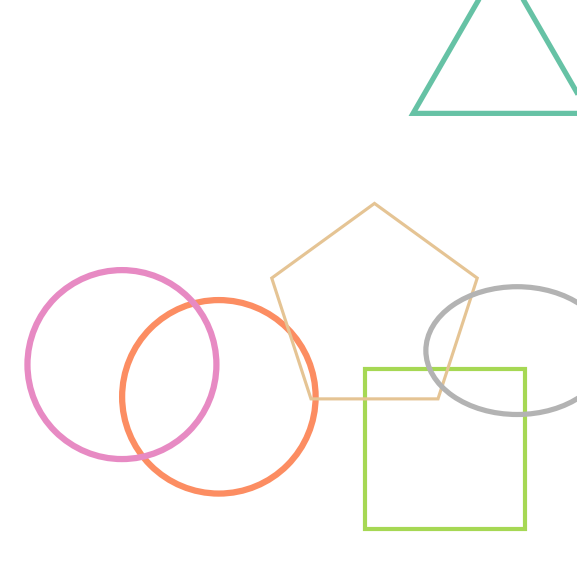[{"shape": "triangle", "thickness": 2.5, "radius": 0.88, "center": [0.868, 0.891]}, {"shape": "circle", "thickness": 3, "radius": 0.84, "center": [0.379, 0.312]}, {"shape": "circle", "thickness": 3, "radius": 0.82, "center": [0.211, 0.368]}, {"shape": "square", "thickness": 2, "radius": 0.69, "center": [0.77, 0.221]}, {"shape": "pentagon", "thickness": 1.5, "radius": 0.94, "center": [0.648, 0.46]}, {"shape": "oval", "thickness": 2.5, "radius": 0.79, "center": [0.895, 0.392]}]